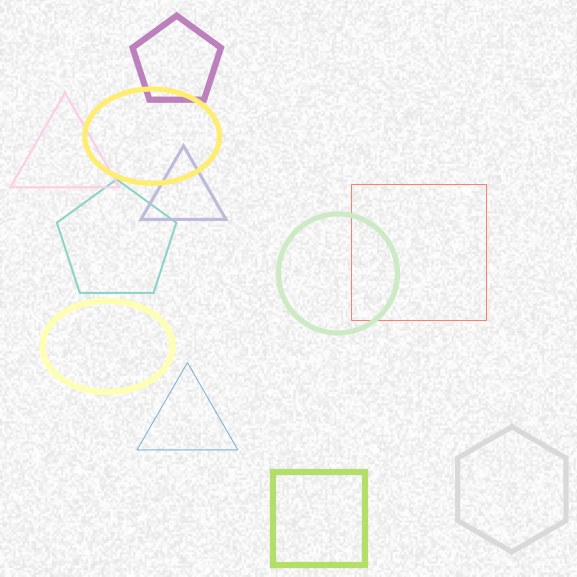[{"shape": "pentagon", "thickness": 1, "radius": 0.54, "center": [0.202, 0.58]}, {"shape": "oval", "thickness": 3, "radius": 0.56, "center": [0.186, 0.399]}, {"shape": "triangle", "thickness": 1.5, "radius": 0.42, "center": [0.318, 0.662]}, {"shape": "square", "thickness": 0.5, "radius": 0.58, "center": [0.725, 0.563]}, {"shape": "triangle", "thickness": 0.5, "radius": 0.5, "center": [0.325, 0.27]}, {"shape": "square", "thickness": 3, "radius": 0.4, "center": [0.552, 0.101]}, {"shape": "triangle", "thickness": 1, "radius": 0.55, "center": [0.112, 0.729]}, {"shape": "hexagon", "thickness": 2.5, "radius": 0.54, "center": [0.886, 0.152]}, {"shape": "pentagon", "thickness": 3, "radius": 0.4, "center": [0.306, 0.892]}, {"shape": "circle", "thickness": 2.5, "radius": 0.52, "center": [0.585, 0.526]}, {"shape": "oval", "thickness": 2.5, "radius": 0.58, "center": [0.263, 0.763]}]